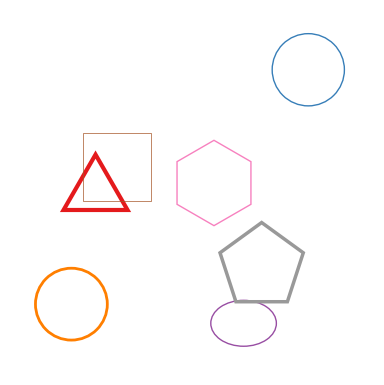[{"shape": "triangle", "thickness": 3, "radius": 0.48, "center": [0.248, 0.503]}, {"shape": "circle", "thickness": 1, "radius": 0.47, "center": [0.801, 0.819]}, {"shape": "oval", "thickness": 1, "radius": 0.43, "center": [0.633, 0.16]}, {"shape": "circle", "thickness": 2, "radius": 0.47, "center": [0.185, 0.21]}, {"shape": "square", "thickness": 0.5, "radius": 0.44, "center": [0.303, 0.567]}, {"shape": "hexagon", "thickness": 1, "radius": 0.55, "center": [0.556, 0.525]}, {"shape": "pentagon", "thickness": 2.5, "radius": 0.57, "center": [0.68, 0.308]}]